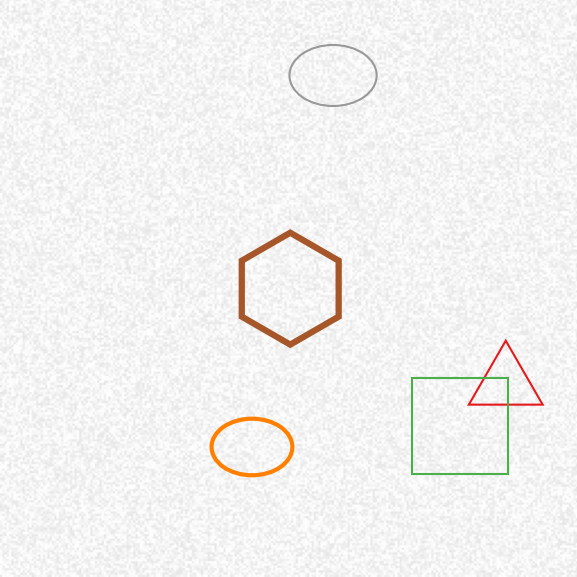[{"shape": "triangle", "thickness": 1, "radius": 0.37, "center": [0.876, 0.335]}, {"shape": "square", "thickness": 1, "radius": 0.42, "center": [0.797, 0.262]}, {"shape": "oval", "thickness": 2, "radius": 0.35, "center": [0.436, 0.225]}, {"shape": "hexagon", "thickness": 3, "radius": 0.48, "center": [0.503, 0.499]}, {"shape": "oval", "thickness": 1, "radius": 0.38, "center": [0.577, 0.868]}]